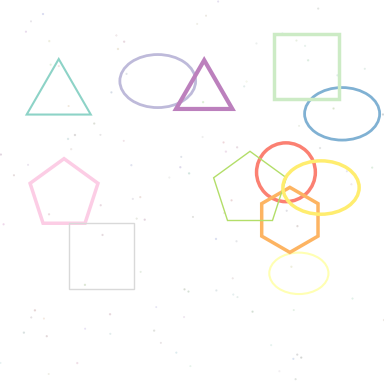[{"shape": "triangle", "thickness": 1.5, "radius": 0.48, "center": [0.153, 0.751]}, {"shape": "oval", "thickness": 1.5, "radius": 0.38, "center": [0.776, 0.29]}, {"shape": "oval", "thickness": 2, "radius": 0.49, "center": [0.41, 0.789]}, {"shape": "circle", "thickness": 2.5, "radius": 0.38, "center": [0.743, 0.553]}, {"shape": "oval", "thickness": 2, "radius": 0.49, "center": [0.889, 0.704]}, {"shape": "hexagon", "thickness": 2.5, "radius": 0.42, "center": [0.753, 0.429]}, {"shape": "pentagon", "thickness": 1, "radius": 0.5, "center": [0.649, 0.508]}, {"shape": "pentagon", "thickness": 2.5, "radius": 0.46, "center": [0.166, 0.495]}, {"shape": "square", "thickness": 1, "radius": 0.43, "center": [0.264, 0.335]}, {"shape": "triangle", "thickness": 3, "radius": 0.42, "center": [0.53, 0.759]}, {"shape": "square", "thickness": 2.5, "radius": 0.42, "center": [0.796, 0.827]}, {"shape": "oval", "thickness": 2.5, "radius": 0.5, "center": [0.834, 0.513]}]